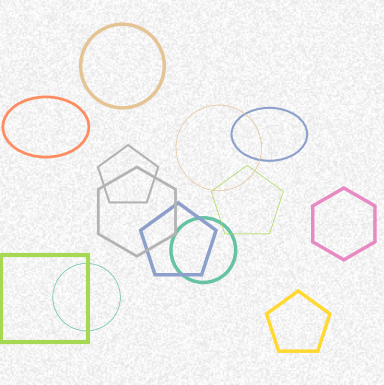[{"shape": "circle", "thickness": 0.5, "radius": 0.44, "center": [0.225, 0.228]}, {"shape": "circle", "thickness": 2.5, "radius": 0.42, "center": [0.528, 0.35]}, {"shape": "oval", "thickness": 2, "radius": 0.56, "center": [0.119, 0.67]}, {"shape": "oval", "thickness": 1.5, "radius": 0.49, "center": [0.7, 0.651]}, {"shape": "pentagon", "thickness": 2.5, "radius": 0.52, "center": [0.463, 0.37]}, {"shape": "hexagon", "thickness": 2.5, "radius": 0.47, "center": [0.893, 0.418]}, {"shape": "square", "thickness": 3, "radius": 0.57, "center": [0.115, 0.226]}, {"shape": "pentagon", "thickness": 0.5, "radius": 0.49, "center": [0.642, 0.472]}, {"shape": "pentagon", "thickness": 2.5, "radius": 0.43, "center": [0.775, 0.158]}, {"shape": "circle", "thickness": 2.5, "radius": 0.54, "center": [0.318, 0.828]}, {"shape": "circle", "thickness": 0.5, "radius": 0.56, "center": [0.568, 0.616]}, {"shape": "hexagon", "thickness": 2, "radius": 0.58, "center": [0.356, 0.45]}, {"shape": "pentagon", "thickness": 1.5, "radius": 0.41, "center": [0.333, 0.541]}]